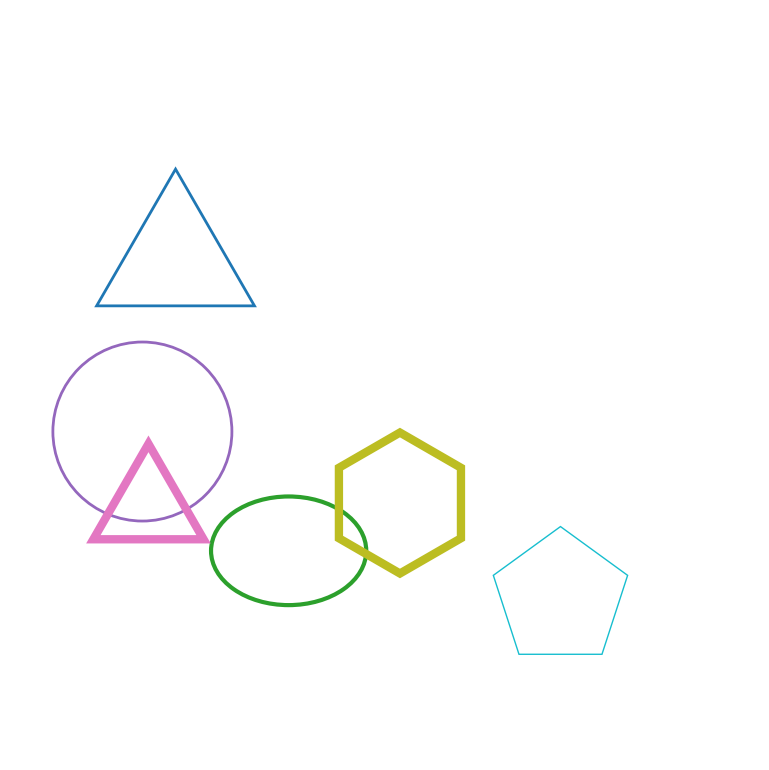[{"shape": "triangle", "thickness": 1, "radius": 0.59, "center": [0.228, 0.662]}, {"shape": "oval", "thickness": 1.5, "radius": 0.5, "center": [0.375, 0.285]}, {"shape": "circle", "thickness": 1, "radius": 0.58, "center": [0.185, 0.44]}, {"shape": "triangle", "thickness": 3, "radius": 0.41, "center": [0.193, 0.341]}, {"shape": "hexagon", "thickness": 3, "radius": 0.46, "center": [0.519, 0.347]}, {"shape": "pentagon", "thickness": 0.5, "radius": 0.46, "center": [0.728, 0.224]}]